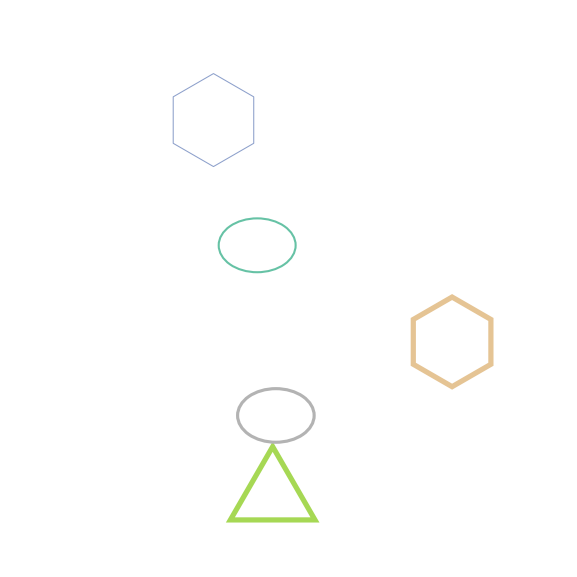[{"shape": "oval", "thickness": 1, "radius": 0.33, "center": [0.445, 0.574]}, {"shape": "hexagon", "thickness": 0.5, "radius": 0.4, "center": [0.37, 0.791]}, {"shape": "triangle", "thickness": 2.5, "radius": 0.42, "center": [0.472, 0.141]}, {"shape": "hexagon", "thickness": 2.5, "radius": 0.39, "center": [0.783, 0.407]}, {"shape": "oval", "thickness": 1.5, "radius": 0.33, "center": [0.478, 0.28]}]